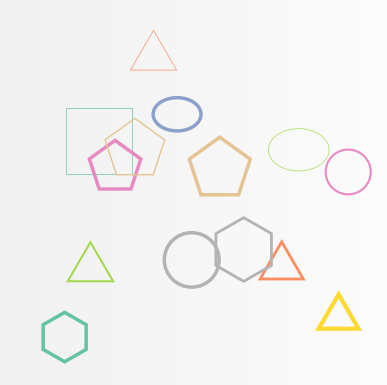[{"shape": "hexagon", "thickness": 2.5, "radius": 0.32, "center": [0.167, 0.125]}, {"shape": "square", "thickness": 0.5, "radius": 0.43, "center": [0.255, 0.634]}, {"shape": "triangle", "thickness": 2, "radius": 0.32, "center": [0.727, 0.308]}, {"shape": "triangle", "thickness": 0.5, "radius": 0.34, "center": [0.396, 0.852]}, {"shape": "oval", "thickness": 2.5, "radius": 0.31, "center": [0.457, 0.703]}, {"shape": "circle", "thickness": 1.5, "radius": 0.29, "center": [0.899, 0.553]}, {"shape": "pentagon", "thickness": 2.5, "radius": 0.35, "center": [0.297, 0.566]}, {"shape": "oval", "thickness": 0.5, "radius": 0.39, "center": [0.771, 0.611]}, {"shape": "triangle", "thickness": 1.5, "radius": 0.34, "center": [0.233, 0.303]}, {"shape": "triangle", "thickness": 3, "radius": 0.3, "center": [0.874, 0.176]}, {"shape": "pentagon", "thickness": 1, "radius": 0.4, "center": [0.348, 0.612]}, {"shape": "pentagon", "thickness": 2.5, "radius": 0.41, "center": [0.567, 0.561]}, {"shape": "hexagon", "thickness": 2, "radius": 0.41, "center": [0.629, 0.352]}, {"shape": "circle", "thickness": 2.5, "radius": 0.35, "center": [0.495, 0.325]}]